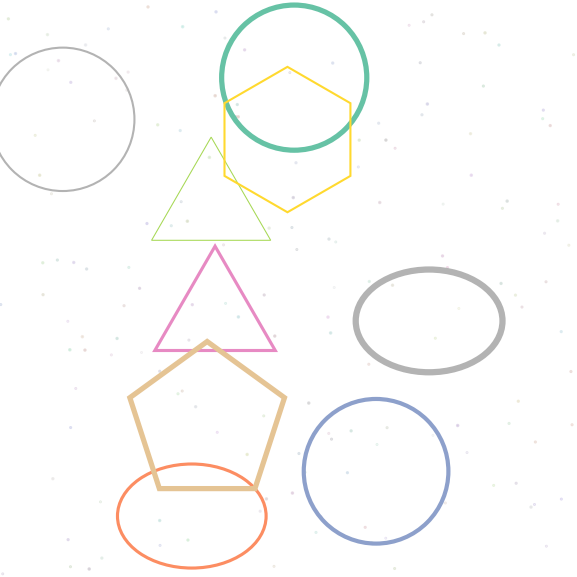[{"shape": "circle", "thickness": 2.5, "radius": 0.63, "center": [0.509, 0.865]}, {"shape": "oval", "thickness": 1.5, "radius": 0.64, "center": [0.332, 0.106]}, {"shape": "circle", "thickness": 2, "radius": 0.63, "center": [0.651, 0.183]}, {"shape": "triangle", "thickness": 1.5, "radius": 0.6, "center": [0.372, 0.452]}, {"shape": "triangle", "thickness": 0.5, "radius": 0.6, "center": [0.366, 0.643]}, {"shape": "hexagon", "thickness": 1, "radius": 0.63, "center": [0.498, 0.757]}, {"shape": "pentagon", "thickness": 2.5, "radius": 0.7, "center": [0.359, 0.267]}, {"shape": "oval", "thickness": 3, "radius": 0.64, "center": [0.743, 0.443]}, {"shape": "circle", "thickness": 1, "radius": 0.62, "center": [0.109, 0.793]}]